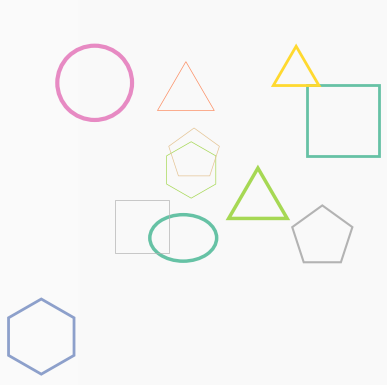[{"shape": "oval", "thickness": 2.5, "radius": 0.43, "center": [0.473, 0.382]}, {"shape": "square", "thickness": 2, "radius": 0.46, "center": [0.884, 0.687]}, {"shape": "triangle", "thickness": 0.5, "radius": 0.42, "center": [0.48, 0.755]}, {"shape": "hexagon", "thickness": 2, "radius": 0.49, "center": [0.107, 0.126]}, {"shape": "circle", "thickness": 3, "radius": 0.48, "center": [0.244, 0.785]}, {"shape": "triangle", "thickness": 2.5, "radius": 0.44, "center": [0.666, 0.476]}, {"shape": "hexagon", "thickness": 0.5, "radius": 0.37, "center": [0.493, 0.559]}, {"shape": "triangle", "thickness": 2, "radius": 0.34, "center": [0.764, 0.812]}, {"shape": "pentagon", "thickness": 0.5, "radius": 0.34, "center": [0.501, 0.599]}, {"shape": "pentagon", "thickness": 1.5, "radius": 0.41, "center": [0.832, 0.385]}, {"shape": "square", "thickness": 0.5, "radius": 0.35, "center": [0.366, 0.411]}]